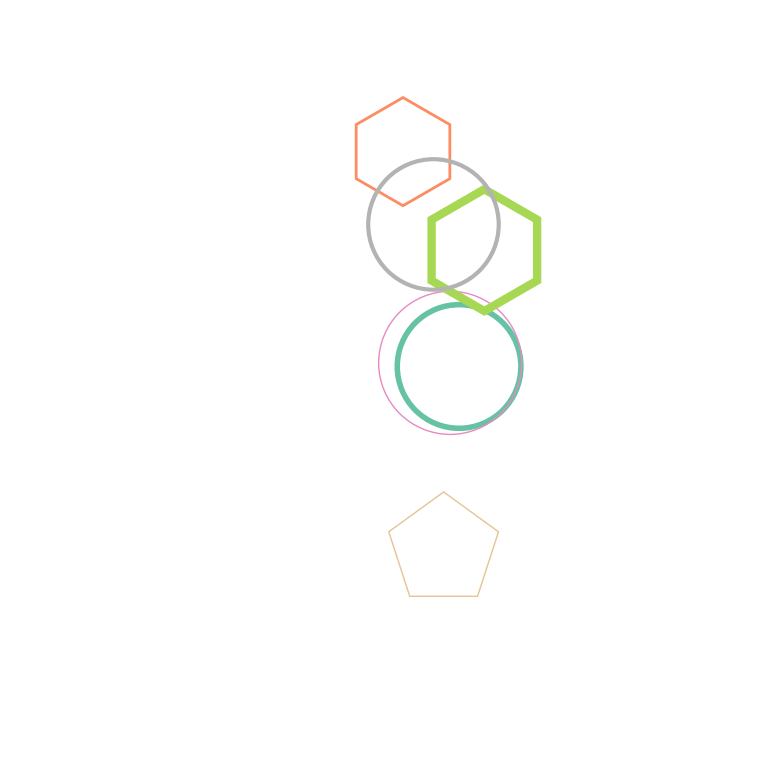[{"shape": "circle", "thickness": 2, "radius": 0.4, "center": [0.596, 0.524]}, {"shape": "hexagon", "thickness": 1, "radius": 0.35, "center": [0.523, 0.803]}, {"shape": "circle", "thickness": 0.5, "radius": 0.46, "center": [0.585, 0.529]}, {"shape": "hexagon", "thickness": 3, "radius": 0.4, "center": [0.629, 0.675]}, {"shape": "pentagon", "thickness": 0.5, "radius": 0.37, "center": [0.576, 0.286]}, {"shape": "circle", "thickness": 1.5, "radius": 0.42, "center": [0.563, 0.708]}]